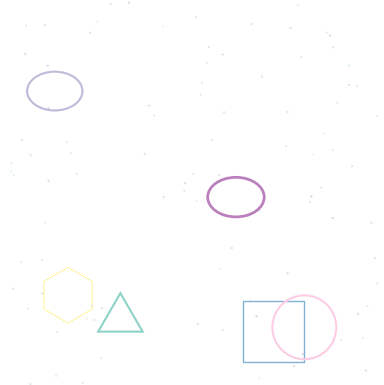[{"shape": "triangle", "thickness": 1.5, "radius": 0.33, "center": [0.313, 0.172]}, {"shape": "oval", "thickness": 1.5, "radius": 0.36, "center": [0.142, 0.763]}, {"shape": "square", "thickness": 1, "radius": 0.4, "center": [0.71, 0.139]}, {"shape": "circle", "thickness": 1.5, "radius": 0.42, "center": [0.791, 0.15]}, {"shape": "oval", "thickness": 2, "radius": 0.37, "center": [0.613, 0.488]}, {"shape": "hexagon", "thickness": 0.5, "radius": 0.36, "center": [0.177, 0.233]}]